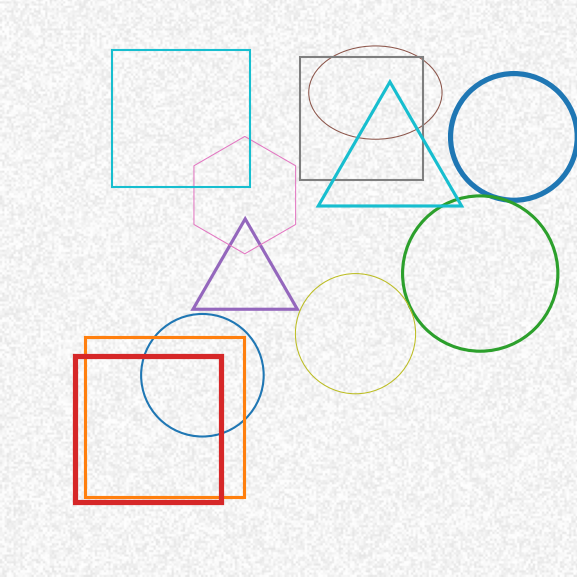[{"shape": "circle", "thickness": 2.5, "radius": 0.55, "center": [0.89, 0.762]}, {"shape": "circle", "thickness": 1, "radius": 0.53, "center": [0.35, 0.349]}, {"shape": "square", "thickness": 1.5, "radius": 0.69, "center": [0.284, 0.277]}, {"shape": "circle", "thickness": 1.5, "radius": 0.67, "center": [0.832, 0.525]}, {"shape": "square", "thickness": 2.5, "radius": 0.63, "center": [0.256, 0.256]}, {"shape": "triangle", "thickness": 1.5, "radius": 0.52, "center": [0.425, 0.516]}, {"shape": "oval", "thickness": 0.5, "radius": 0.58, "center": [0.65, 0.839]}, {"shape": "hexagon", "thickness": 0.5, "radius": 0.51, "center": [0.424, 0.661]}, {"shape": "square", "thickness": 1, "radius": 0.53, "center": [0.626, 0.794]}, {"shape": "circle", "thickness": 0.5, "radius": 0.52, "center": [0.616, 0.421]}, {"shape": "triangle", "thickness": 1.5, "radius": 0.72, "center": [0.675, 0.714]}, {"shape": "square", "thickness": 1, "radius": 0.6, "center": [0.313, 0.794]}]